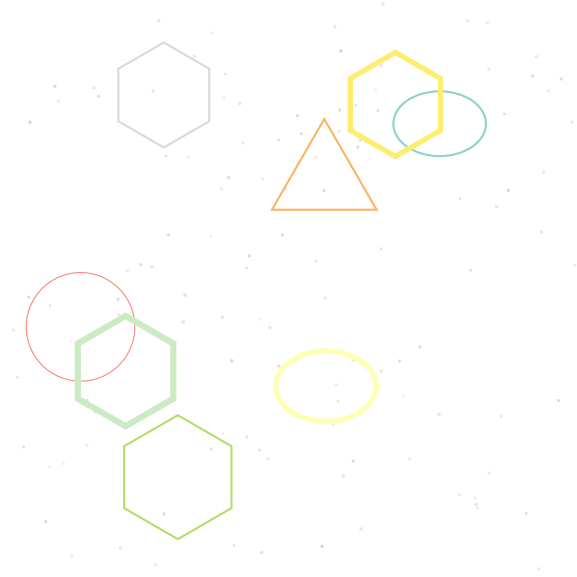[{"shape": "oval", "thickness": 1, "radius": 0.4, "center": [0.761, 0.785]}, {"shape": "oval", "thickness": 2.5, "radius": 0.43, "center": [0.564, 0.33]}, {"shape": "circle", "thickness": 0.5, "radius": 0.47, "center": [0.139, 0.433]}, {"shape": "triangle", "thickness": 1, "radius": 0.52, "center": [0.562, 0.688]}, {"shape": "hexagon", "thickness": 1, "radius": 0.54, "center": [0.308, 0.173]}, {"shape": "hexagon", "thickness": 1, "radius": 0.45, "center": [0.284, 0.835]}, {"shape": "hexagon", "thickness": 3, "radius": 0.48, "center": [0.217, 0.357]}, {"shape": "hexagon", "thickness": 2.5, "radius": 0.45, "center": [0.685, 0.818]}]